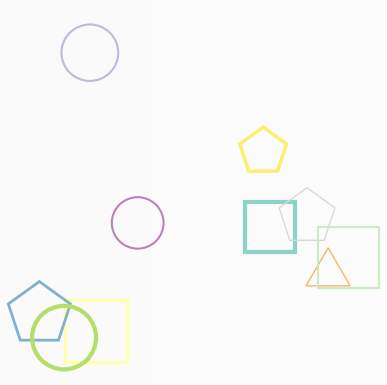[{"shape": "square", "thickness": 3, "radius": 0.32, "center": [0.696, 0.411]}, {"shape": "square", "thickness": 2.5, "radius": 0.4, "center": [0.248, 0.139]}, {"shape": "circle", "thickness": 1.5, "radius": 0.37, "center": [0.232, 0.863]}, {"shape": "pentagon", "thickness": 2, "radius": 0.42, "center": [0.102, 0.185]}, {"shape": "triangle", "thickness": 1, "radius": 0.33, "center": [0.847, 0.29]}, {"shape": "circle", "thickness": 3, "radius": 0.41, "center": [0.165, 0.123]}, {"shape": "pentagon", "thickness": 1, "radius": 0.38, "center": [0.792, 0.437]}, {"shape": "circle", "thickness": 1.5, "radius": 0.33, "center": [0.355, 0.421]}, {"shape": "square", "thickness": 1.5, "radius": 0.39, "center": [0.899, 0.331]}, {"shape": "pentagon", "thickness": 2.5, "radius": 0.32, "center": [0.679, 0.607]}]